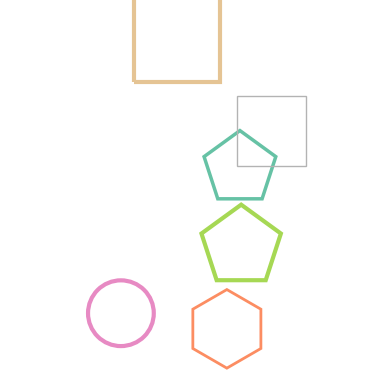[{"shape": "pentagon", "thickness": 2.5, "radius": 0.49, "center": [0.623, 0.563]}, {"shape": "hexagon", "thickness": 2, "radius": 0.51, "center": [0.589, 0.146]}, {"shape": "circle", "thickness": 3, "radius": 0.43, "center": [0.314, 0.186]}, {"shape": "pentagon", "thickness": 3, "radius": 0.54, "center": [0.626, 0.36]}, {"shape": "square", "thickness": 3, "radius": 0.56, "center": [0.459, 0.898]}, {"shape": "square", "thickness": 1, "radius": 0.45, "center": [0.706, 0.66]}]